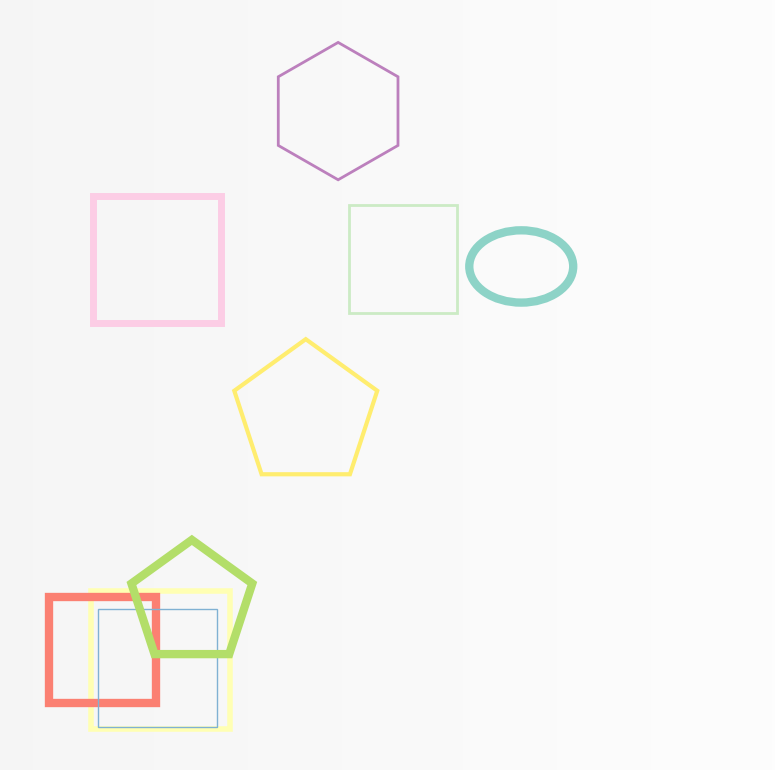[{"shape": "oval", "thickness": 3, "radius": 0.34, "center": [0.673, 0.654]}, {"shape": "square", "thickness": 2, "radius": 0.45, "center": [0.207, 0.143]}, {"shape": "square", "thickness": 3, "radius": 0.34, "center": [0.133, 0.156]}, {"shape": "square", "thickness": 0.5, "radius": 0.38, "center": [0.203, 0.132]}, {"shape": "pentagon", "thickness": 3, "radius": 0.41, "center": [0.248, 0.217]}, {"shape": "square", "thickness": 2.5, "radius": 0.41, "center": [0.202, 0.663]}, {"shape": "hexagon", "thickness": 1, "radius": 0.45, "center": [0.436, 0.856]}, {"shape": "square", "thickness": 1, "radius": 0.35, "center": [0.52, 0.664]}, {"shape": "pentagon", "thickness": 1.5, "radius": 0.48, "center": [0.395, 0.463]}]